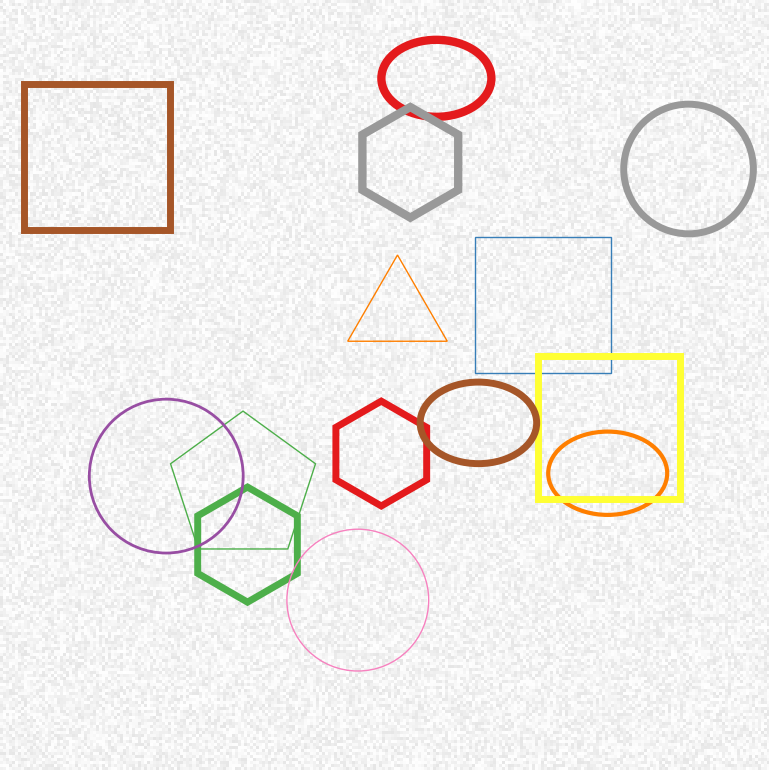[{"shape": "hexagon", "thickness": 2.5, "radius": 0.34, "center": [0.495, 0.411]}, {"shape": "oval", "thickness": 3, "radius": 0.36, "center": [0.567, 0.898]}, {"shape": "square", "thickness": 0.5, "radius": 0.44, "center": [0.706, 0.604]}, {"shape": "hexagon", "thickness": 2.5, "radius": 0.37, "center": [0.321, 0.293]}, {"shape": "pentagon", "thickness": 0.5, "radius": 0.49, "center": [0.316, 0.367]}, {"shape": "circle", "thickness": 1, "radius": 0.5, "center": [0.216, 0.382]}, {"shape": "triangle", "thickness": 0.5, "radius": 0.37, "center": [0.516, 0.594]}, {"shape": "oval", "thickness": 1.5, "radius": 0.39, "center": [0.789, 0.385]}, {"shape": "square", "thickness": 2.5, "radius": 0.46, "center": [0.79, 0.445]}, {"shape": "square", "thickness": 2.5, "radius": 0.48, "center": [0.126, 0.796]}, {"shape": "oval", "thickness": 2.5, "radius": 0.38, "center": [0.621, 0.451]}, {"shape": "circle", "thickness": 0.5, "radius": 0.46, "center": [0.465, 0.221]}, {"shape": "circle", "thickness": 2.5, "radius": 0.42, "center": [0.894, 0.781]}, {"shape": "hexagon", "thickness": 3, "radius": 0.36, "center": [0.533, 0.789]}]